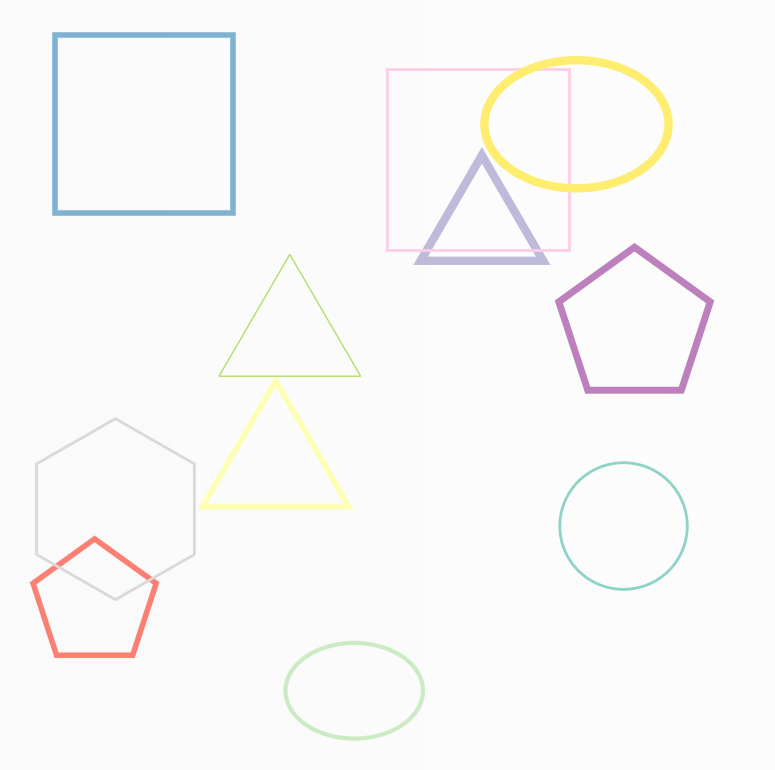[{"shape": "circle", "thickness": 1, "radius": 0.41, "center": [0.805, 0.317]}, {"shape": "triangle", "thickness": 2, "radius": 0.54, "center": [0.356, 0.397]}, {"shape": "triangle", "thickness": 3, "radius": 0.46, "center": [0.622, 0.707]}, {"shape": "pentagon", "thickness": 2, "radius": 0.42, "center": [0.122, 0.217]}, {"shape": "square", "thickness": 2, "radius": 0.58, "center": [0.186, 0.839]}, {"shape": "triangle", "thickness": 0.5, "radius": 0.53, "center": [0.374, 0.564]}, {"shape": "square", "thickness": 1, "radius": 0.59, "center": [0.617, 0.793]}, {"shape": "hexagon", "thickness": 1, "radius": 0.59, "center": [0.149, 0.339]}, {"shape": "pentagon", "thickness": 2.5, "radius": 0.51, "center": [0.819, 0.576]}, {"shape": "oval", "thickness": 1.5, "radius": 0.44, "center": [0.457, 0.103]}, {"shape": "oval", "thickness": 3, "radius": 0.59, "center": [0.744, 0.839]}]